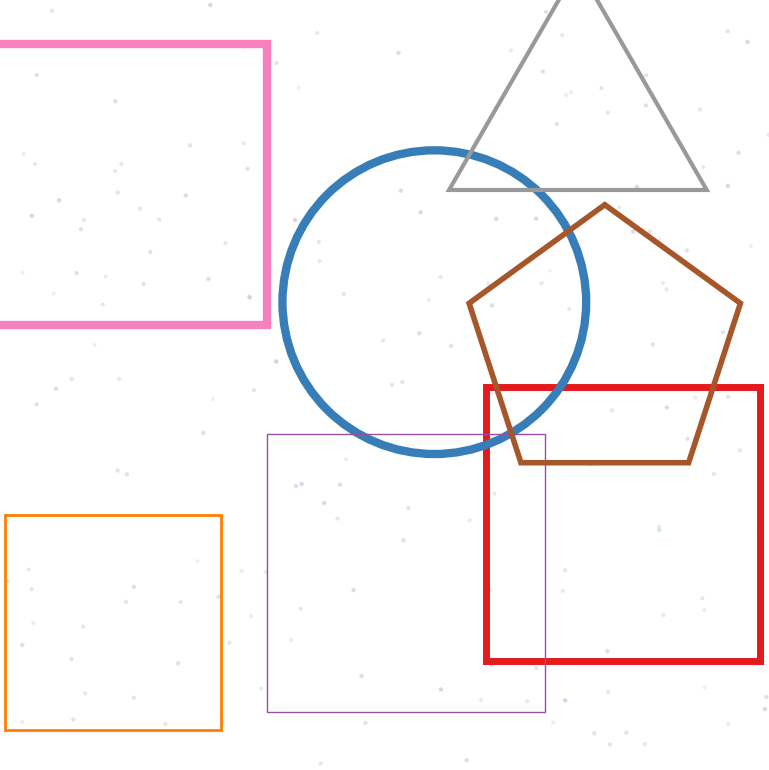[{"shape": "square", "thickness": 2.5, "radius": 0.89, "center": [0.809, 0.319]}, {"shape": "circle", "thickness": 3, "radius": 0.99, "center": [0.564, 0.608]}, {"shape": "square", "thickness": 0.5, "radius": 0.9, "center": [0.527, 0.256]}, {"shape": "square", "thickness": 1, "radius": 0.7, "center": [0.147, 0.192]}, {"shape": "pentagon", "thickness": 2, "radius": 0.93, "center": [0.785, 0.549]}, {"shape": "square", "thickness": 3, "radius": 0.91, "center": [0.165, 0.761]}, {"shape": "triangle", "thickness": 1.5, "radius": 0.97, "center": [0.75, 0.85]}]